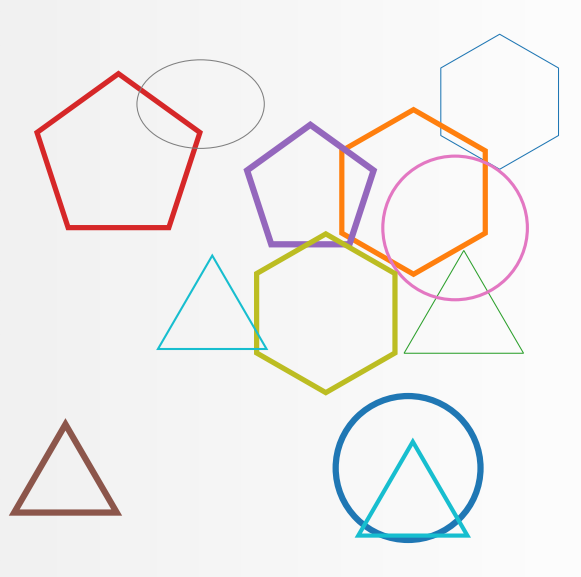[{"shape": "hexagon", "thickness": 0.5, "radius": 0.58, "center": [0.86, 0.823]}, {"shape": "circle", "thickness": 3, "radius": 0.62, "center": [0.702, 0.189]}, {"shape": "hexagon", "thickness": 2.5, "radius": 0.71, "center": [0.711, 0.667]}, {"shape": "triangle", "thickness": 0.5, "radius": 0.59, "center": [0.798, 0.447]}, {"shape": "pentagon", "thickness": 2.5, "radius": 0.74, "center": [0.204, 0.724]}, {"shape": "pentagon", "thickness": 3, "radius": 0.57, "center": [0.534, 0.669]}, {"shape": "triangle", "thickness": 3, "radius": 0.51, "center": [0.113, 0.163]}, {"shape": "circle", "thickness": 1.5, "radius": 0.62, "center": [0.783, 0.604]}, {"shape": "oval", "thickness": 0.5, "radius": 0.55, "center": [0.345, 0.819]}, {"shape": "hexagon", "thickness": 2.5, "radius": 0.69, "center": [0.561, 0.457]}, {"shape": "triangle", "thickness": 2, "radius": 0.54, "center": [0.71, 0.126]}, {"shape": "triangle", "thickness": 1, "radius": 0.54, "center": [0.365, 0.449]}]